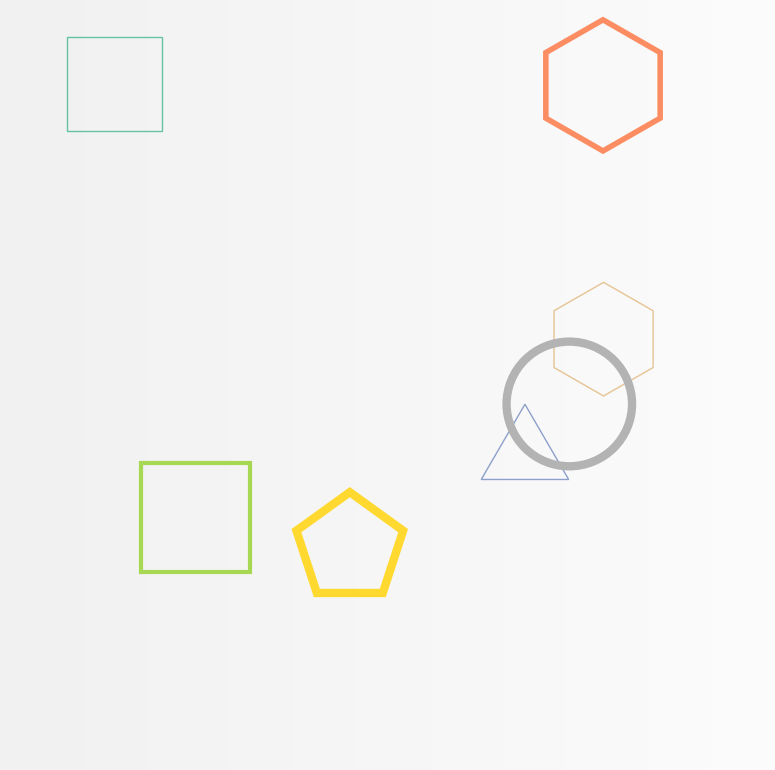[{"shape": "square", "thickness": 0.5, "radius": 0.31, "center": [0.148, 0.891]}, {"shape": "hexagon", "thickness": 2, "radius": 0.43, "center": [0.778, 0.889]}, {"shape": "triangle", "thickness": 0.5, "radius": 0.33, "center": [0.677, 0.41]}, {"shape": "square", "thickness": 1.5, "radius": 0.35, "center": [0.252, 0.328]}, {"shape": "pentagon", "thickness": 3, "radius": 0.36, "center": [0.451, 0.288]}, {"shape": "hexagon", "thickness": 0.5, "radius": 0.37, "center": [0.779, 0.56]}, {"shape": "circle", "thickness": 3, "radius": 0.4, "center": [0.735, 0.475]}]